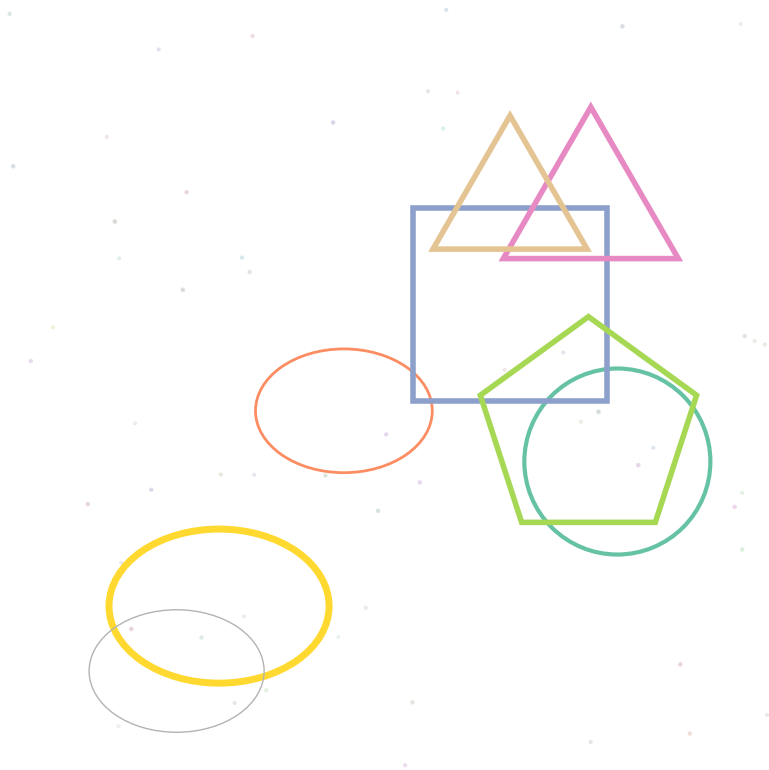[{"shape": "circle", "thickness": 1.5, "radius": 0.6, "center": [0.802, 0.401]}, {"shape": "oval", "thickness": 1, "radius": 0.57, "center": [0.447, 0.466]}, {"shape": "square", "thickness": 2, "radius": 0.63, "center": [0.662, 0.605]}, {"shape": "triangle", "thickness": 2, "radius": 0.66, "center": [0.767, 0.73]}, {"shape": "pentagon", "thickness": 2, "radius": 0.74, "center": [0.764, 0.441]}, {"shape": "oval", "thickness": 2.5, "radius": 0.71, "center": [0.284, 0.213]}, {"shape": "triangle", "thickness": 2, "radius": 0.58, "center": [0.662, 0.734]}, {"shape": "oval", "thickness": 0.5, "radius": 0.57, "center": [0.229, 0.129]}]